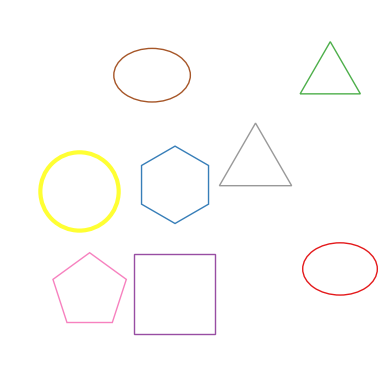[{"shape": "oval", "thickness": 1, "radius": 0.48, "center": [0.883, 0.301]}, {"shape": "hexagon", "thickness": 1, "radius": 0.5, "center": [0.455, 0.52]}, {"shape": "triangle", "thickness": 1, "radius": 0.45, "center": [0.858, 0.801]}, {"shape": "square", "thickness": 1, "radius": 0.52, "center": [0.453, 0.236]}, {"shape": "circle", "thickness": 3, "radius": 0.51, "center": [0.207, 0.503]}, {"shape": "oval", "thickness": 1, "radius": 0.5, "center": [0.395, 0.805]}, {"shape": "pentagon", "thickness": 1, "radius": 0.5, "center": [0.233, 0.243]}, {"shape": "triangle", "thickness": 1, "radius": 0.54, "center": [0.664, 0.572]}]